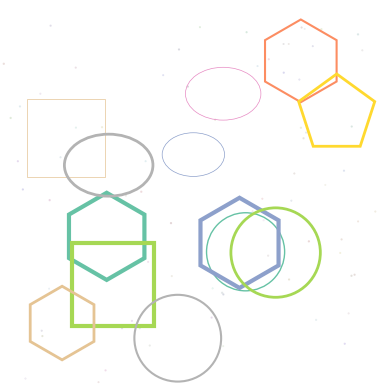[{"shape": "hexagon", "thickness": 3, "radius": 0.57, "center": [0.277, 0.386]}, {"shape": "circle", "thickness": 1, "radius": 0.51, "center": [0.638, 0.346]}, {"shape": "hexagon", "thickness": 1.5, "radius": 0.54, "center": [0.781, 0.842]}, {"shape": "hexagon", "thickness": 3, "radius": 0.59, "center": [0.622, 0.369]}, {"shape": "oval", "thickness": 0.5, "radius": 0.41, "center": [0.502, 0.598]}, {"shape": "oval", "thickness": 0.5, "radius": 0.49, "center": [0.58, 0.757]}, {"shape": "square", "thickness": 3, "radius": 0.54, "center": [0.293, 0.26]}, {"shape": "circle", "thickness": 2, "radius": 0.58, "center": [0.716, 0.344]}, {"shape": "pentagon", "thickness": 2, "radius": 0.52, "center": [0.875, 0.704]}, {"shape": "square", "thickness": 0.5, "radius": 0.5, "center": [0.171, 0.642]}, {"shape": "hexagon", "thickness": 2, "radius": 0.48, "center": [0.161, 0.161]}, {"shape": "oval", "thickness": 2, "radius": 0.58, "center": [0.282, 0.571]}, {"shape": "circle", "thickness": 1.5, "radius": 0.56, "center": [0.462, 0.122]}]